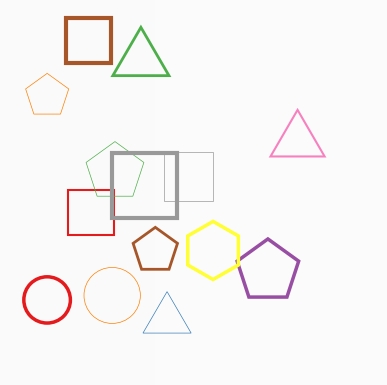[{"shape": "square", "thickness": 1.5, "radius": 0.3, "center": [0.235, 0.448]}, {"shape": "circle", "thickness": 2.5, "radius": 0.3, "center": [0.122, 0.221]}, {"shape": "triangle", "thickness": 0.5, "radius": 0.36, "center": [0.431, 0.171]}, {"shape": "triangle", "thickness": 2, "radius": 0.42, "center": [0.364, 0.845]}, {"shape": "pentagon", "thickness": 0.5, "radius": 0.39, "center": [0.297, 0.554]}, {"shape": "pentagon", "thickness": 2.5, "radius": 0.42, "center": [0.691, 0.296]}, {"shape": "pentagon", "thickness": 0.5, "radius": 0.29, "center": [0.122, 0.751]}, {"shape": "circle", "thickness": 0.5, "radius": 0.36, "center": [0.289, 0.233]}, {"shape": "hexagon", "thickness": 2.5, "radius": 0.38, "center": [0.55, 0.349]}, {"shape": "pentagon", "thickness": 2, "radius": 0.3, "center": [0.401, 0.349]}, {"shape": "square", "thickness": 3, "radius": 0.29, "center": [0.228, 0.895]}, {"shape": "triangle", "thickness": 1.5, "radius": 0.4, "center": [0.768, 0.634]}, {"shape": "square", "thickness": 3, "radius": 0.42, "center": [0.374, 0.518]}, {"shape": "square", "thickness": 0.5, "radius": 0.32, "center": [0.486, 0.542]}]